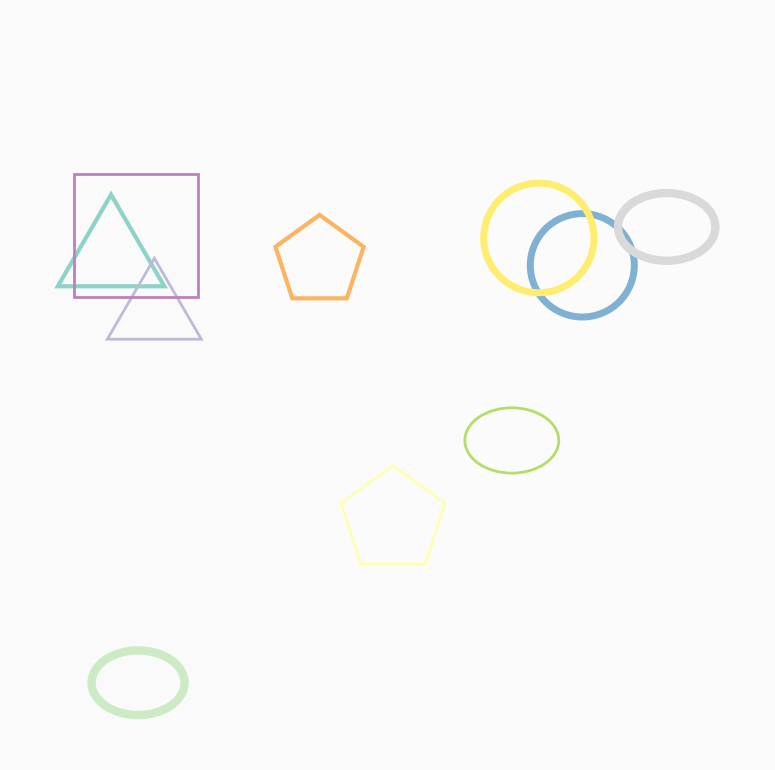[{"shape": "triangle", "thickness": 1.5, "radius": 0.4, "center": [0.143, 0.668]}, {"shape": "pentagon", "thickness": 1, "radius": 0.35, "center": [0.507, 0.325]}, {"shape": "triangle", "thickness": 1, "radius": 0.35, "center": [0.199, 0.595]}, {"shape": "circle", "thickness": 2.5, "radius": 0.34, "center": [0.751, 0.655]}, {"shape": "pentagon", "thickness": 1.5, "radius": 0.3, "center": [0.412, 0.661]}, {"shape": "oval", "thickness": 1, "radius": 0.3, "center": [0.66, 0.428]}, {"shape": "oval", "thickness": 3, "radius": 0.31, "center": [0.86, 0.705]}, {"shape": "square", "thickness": 1, "radius": 0.4, "center": [0.176, 0.694]}, {"shape": "oval", "thickness": 3, "radius": 0.3, "center": [0.178, 0.113]}, {"shape": "circle", "thickness": 2.5, "radius": 0.36, "center": [0.695, 0.691]}]